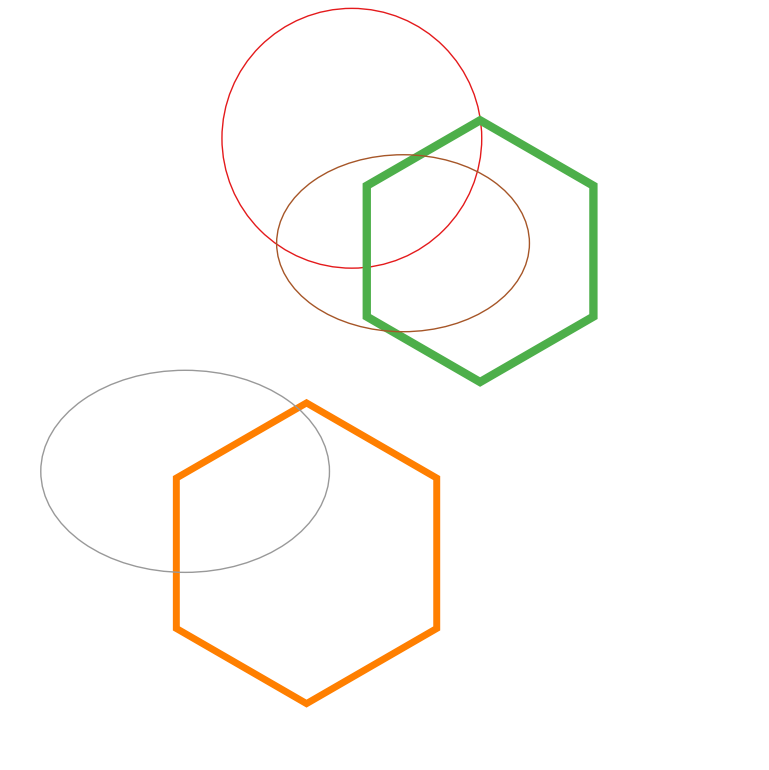[{"shape": "circle", "thickness": 0.5, "radius": 0.84, "center": [0.457, 0.82]}, {"shape": "hexagon", "thickness": 3, "radius": 0.85, "center": [0.623, 0.674]}, {"shape": "hexagon", "thickness": 2.5, "radius": 0.98, "center": [0.398, 0.281]}, {"shape": "oval", "thickness": 0.5, "radius": 0.82, "center": [0.523, 0.684]}, {"shape": "oval", "thickness": 0.5, "radius": 0.94, "center": [0.24, 0.388]}]